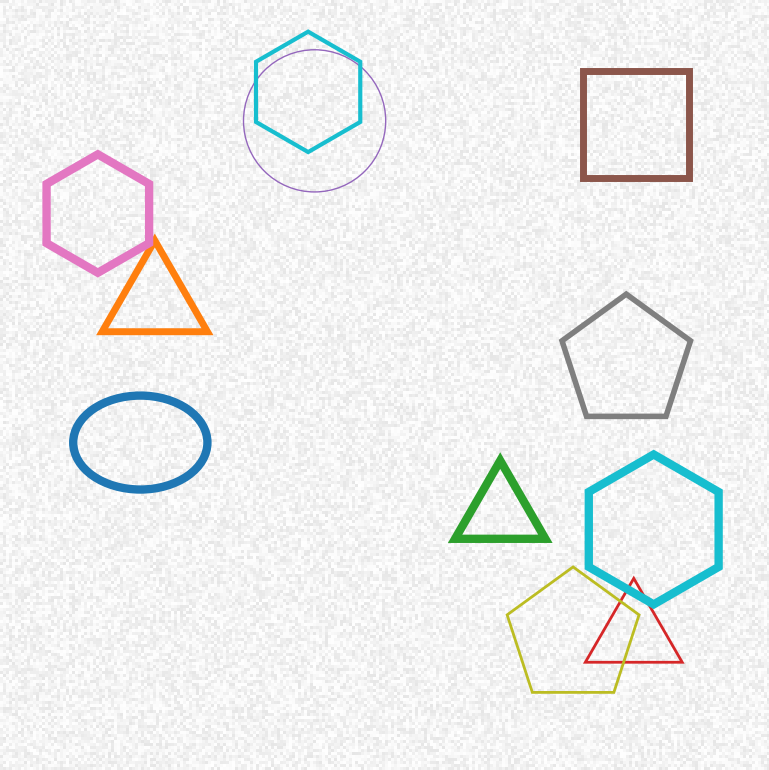[{"shape": "oval", "thickness": 3, "radius": 0.44, "center": [0.182, 0.425]}, {"shape": "triangle", "thickness": 2.5, "radius": 0.39, "center": [0.201, 0.609]}, {"shape": "triangle", "thickness": 3, "radius": 0.34, "center": [0.65, 0.334]}, {"shape": "triangle", "thickness": 1, "radius": 0.36, "center": [0.823, 0.176]}, {"shape": "circle", "thickness": 0.5, "radius": 0.46, "center": [0.409, 0.843]}, {"shape": "square", "thickness": 2.5, "radius": 0.35, "center": [0.826, 0.838]}, {"shape": "hexagon", "thickness": 3, "radius": 0.38, "center": [0.127, 0.723]}, {"shape": "pentagon", "thickness": 2, "radius": 0.44, "center": [0.813, 0.53]}, {"shape": "pentagon", "thickness": 1, "radius": 0.45, "center": [0.744, 0.174]}, {"shape": "hexagon", "thickness": 3, "radius": 0.49, "center": [0.849, 0.312]}, {"shape": "hexagon", "thickness": 1.5, "radius": 0.39, "center": [0.4, 0.881]}]